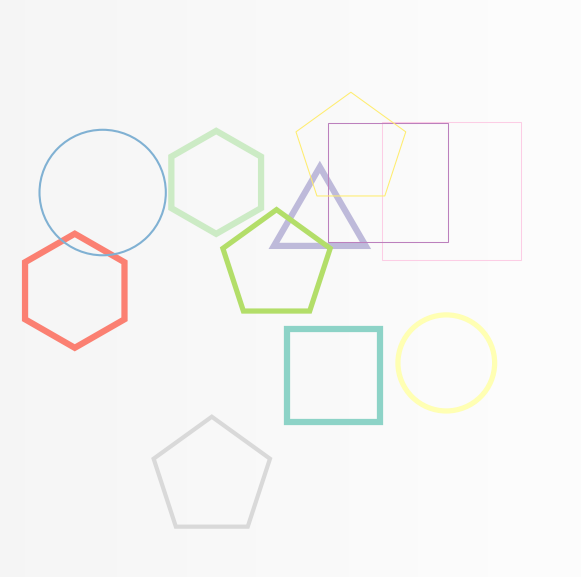[{"shape": "square", "thickness": 3, "radius": 0.4, "center": [0.574, 0.349]}, {"shape": "circle", "thickness": 2.5, "radius": 0.42, "center": [0.768, 0.371]}, {"shape": "triangle", "thickness": 3, "radius": 0.46, "center": [0.55, 0.619]}, {"shape": "hexagon", "thickness": 3, "radius": 0.49, "center": [0.129, 0.496]}, {"shape": "circle", "thickness": 1, "radius": 0.54, "center": [0.177, 0.666]}, {"shape": "pentagon", "thickness": 2.5, "radius": 0.49, "center": [0.476, 0.539]}, {"shape": "square", "thickness": 0.5, "radius": 0.6, "center": [0.777, 0.668]}, {"shape": "pentagon", "thickness": 2, "radius": 0.53, "center": [0.364, 0.172]}, {"shape": "square", "thickness": 0.5, "radius": 0.52, "center": [0.668, 0.683]}, {"shape": "hexagon", "thickness": 3, "radius": 0.45, "center": [0.372, 0.683]}, {"shape": "pentagon", "thickness": 0.5, "radius": 0.5, "center": [0.604, 0.74]}]